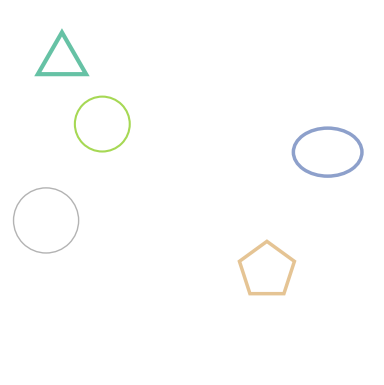[{"shape": "triangle", "thickness": 3, "radius": 0.36, "center": [0.161, 0.844]}, {"shape": "oval", "thickness": 2.5, "radius": 0.45, "center": [0.851, 0.605]}, {"shape": "circle", "thickness": 1.5, "radius": 0.36, "center": [0.266, 0.678]}, {"shape": "pentagon", "thickness": 2.5, "radius": 0.38, "center": [0.693, 0.298]}, {"shape": "circle", "thickness": 1, "radius": 0.42, "center": [0.12, 0.427]}]